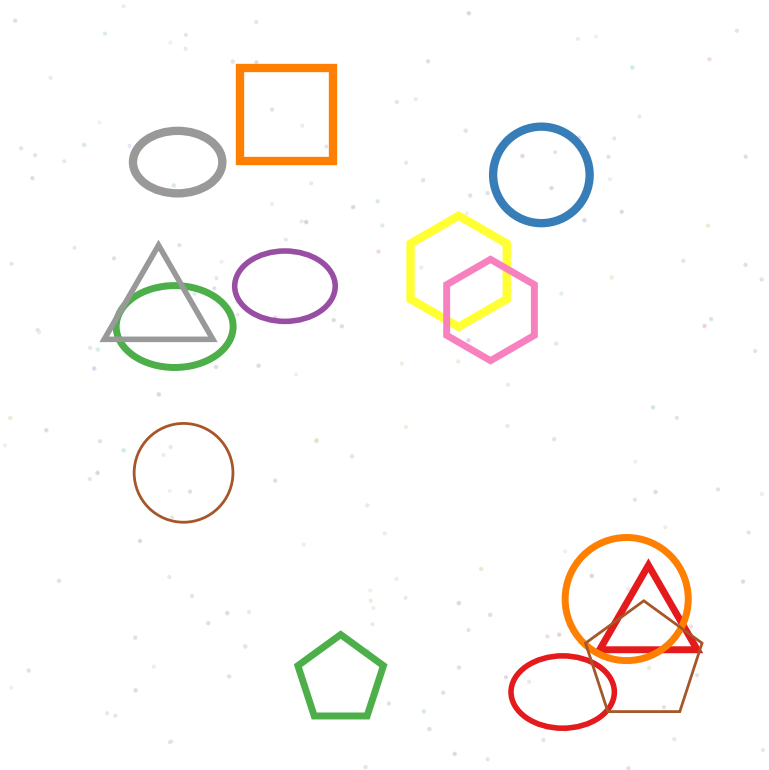[{"shape": "oval", "thickness": 2, "radius": 0.34, "center": [0.731, 0.101]}, {"shape": "triangle", "thickness": 2.5, "radius": 0.37, "center": [0.842, 0.193]}, {"shape": "circle", "thickness": 3, "radius": 0.31, "center": [0.703, 0.773]}, {"shape": "pentagon", "thickness": 2.5, "radius": 0.29, "center": [0.442, 0.117]}, {"shape": "oval", "thickness": 2.5, "radius": 0.38, "center": [0.227, 0.576]}, {"shape": "oval", "thickness": 2, "radius": 0.33, "center": [0.37, 0.628]}, {"shape": "square", "thickness": 3, "radius": 0.3, "center": [0.372, 0.851]}, {"shape": "circle", "thickness": 2.5, "radius": 0.4, "center": [0.814, 0.222]}, {"shape": "hexagon", "thickness": 3, "radius": 0.36, "center": [0.596, 0.648]}, {"shape": "circle", "thickness": 1, "radius": 0.32, "center": [0.238, 0.386]}, {"shape": "pentagon", "thickness": 1, "radius": 0.4, "center": [0.836, 0.14]}, {"shape": "hexagon", "thickness": 2.5, "radius": 0.33, "center": [0.637, 0.597]}, {"shape": "oval", "thickness": 3, "radius": 0.29, "center": [0.231, 0.789]}, {"shape": "triangle", "thickness": 2, "radius": 0.41, "center": [0.206, 0.6]}]